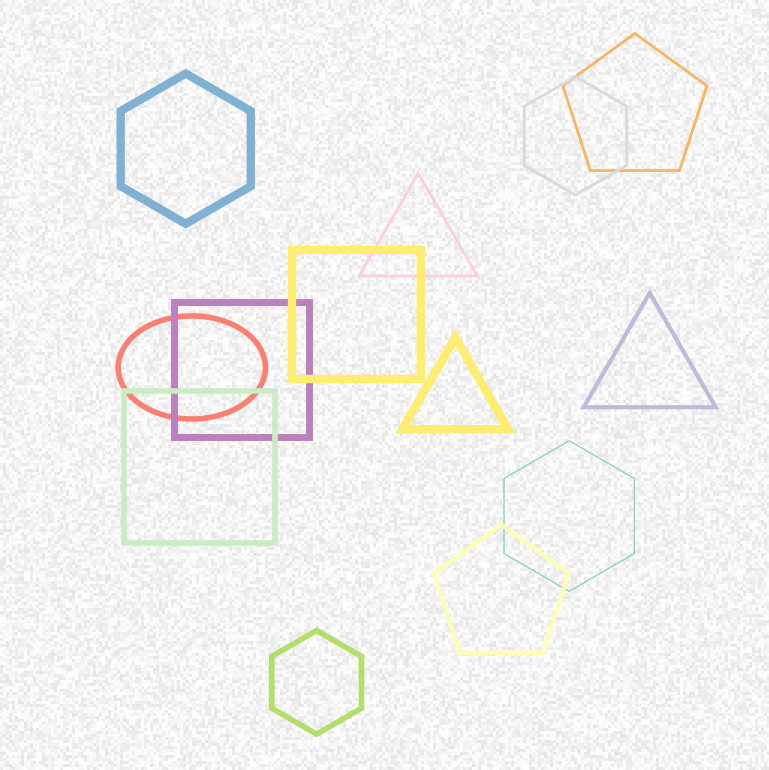[{"shape": "hexagon", "thickness": 0.5, "radius": 0.49, "center": [0.739, 0.33]}, {"shape": "pentagon", "thickness": 1.5, "radius": 0.46, "center": [0.651, 0.227]}, {"shape": "triangle", "thickness": 1.5, "radius": 0.49, "center": [0.844, 0.521]}, {"shape": "oval", "thickness": 2, "radius": 0.48, "center": [0.249, 0.523]}, {"shape": "hexagon", "thickness": 3, "radius": 0.49, "center": [0.241, 0.807]}, {"shape": "pentagon", "thickness": 1, "radius": 0.49, "center": [0.825, 0.858]}, {"shape": "hexagon", "thickness": 2, "radius": 0.34, "center": [0.411, 0.114]}, {"shape": "triangle", "thickness": 1, "radius": 0.44, "center": [0.543, 0.686]}, {"shape": "hexagon", "thickness": 1, "radius": 0.38, "center": [0.747, 0.824]}, {"shape": "square", "thickness": 2.5, "radius": 0.44, "center": [0.314, 0.52]}, {"shape": "square", "thickness": 2, "radius": 0.49, "center": [0.259, 0.394]}, {"shape": "square", "thickness": 3, "radius": 0.42, "center": [0.463, 0.592]}, {"shape": "triangle", "thickness": 3, "radius": 0.4, "center": [0.591, 0.482]}]